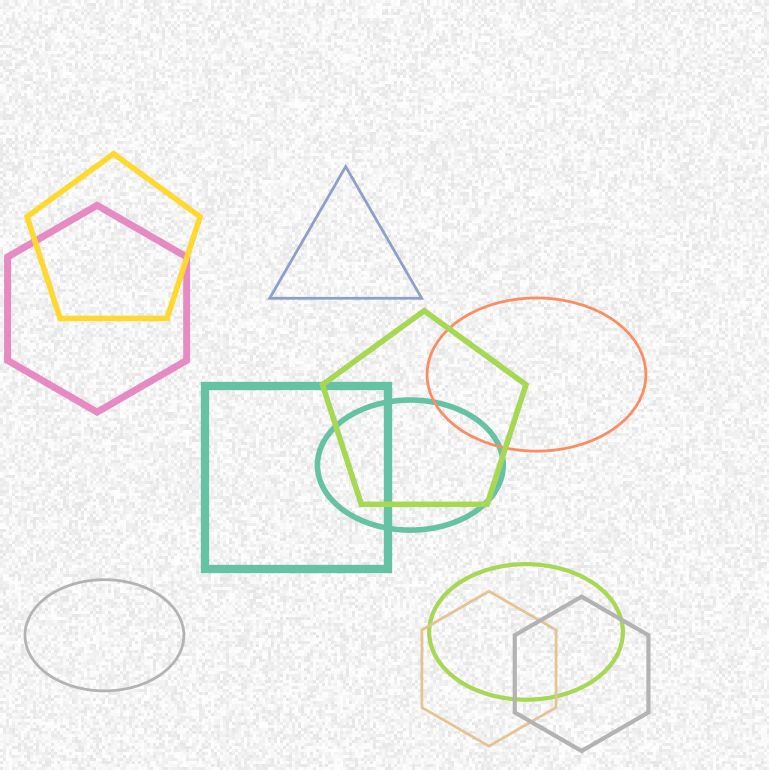[{"shape": "oval", "thickness": 2, "radius": 0.6, "center": [0.533, 0.396]}, {"shape": "square", "thickness": 3, "radius": 0.59, "center": [0.385, 0.38]}, {"shape": "oval", "thickness": 1, "radius": 0.71, "center": [0.697, 0.514]}, {"shape": "triangle", "thickness": 1, "radius": 0.57, "center": [0.449, 0.67]}, {"shape": "hexagon", "thickness": 2.5, "radius": 0.67, "center": [0.126, 0.599]}, {"shape": "oval", "thickness": 1.5, "radius": 0.63, "center": [0.683, 0.179]}, {"shape": "pentagon", "thickness": 2, "radius": 0.69, "center": [0.551, 0.457]}, {"shape": "pentagon", "thickness": 2, "radius": 0.59, "center": [0.147, 0.682]}, {"shape": "hexagon", "thickness": 1, "radius": 0.5, "center": [0.635, 0.132]}, {"shape": "oval", "thickness": 1, "radius": 0.52, "center": [0.136, 0.175]}, {"shape": "hexagon", "thickness": 1.5, "radius": 0.5, "center": [0.755, 0.125]}]